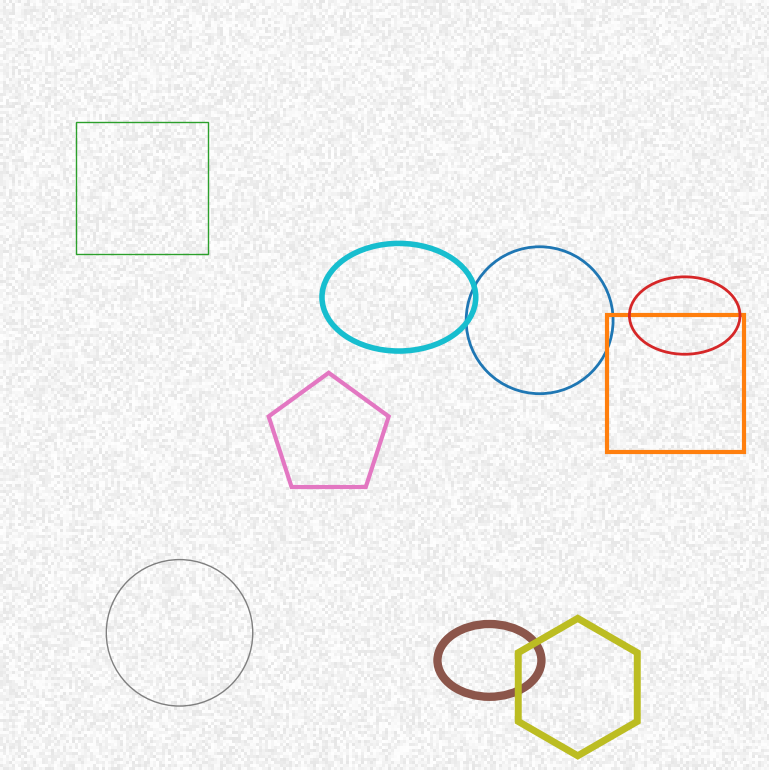[{"shape": "circle", "thickness": 1, "radius": 0.48, "center": [0.701, 0.584]}, {"shape": "square", "thickness": 1.5, "radius": 0.44, "center": [0.878, 0.502]}, {"shape": "square", "thickness": 0.5, "radius": 0.43, "center": [0.184, 0.756]}, {"shape": "oval", "thickness": 1, "radius": 0.36, "center": [0.889, 0.59]}, {"shape": "oval", "thickness": 3, "radius": 0.34, "center": [0.636, 0.142]}, {"shape": "pentagon", "thickness": 1.5, "radius": 0.41, "center": [0.427, 0.434]}, {"shape": "circle", "thickness": 0.5, "radius": 0.48, "center": [0.233, 0.178]}, {"shape": "hexagon", "thickness": 2.5, "radius": 0.45, "center": [0.75, 0.108]}, {"shape": "oval", "thickness": 2, "radius": 0.5, "center": [0.518, 0.614]}]